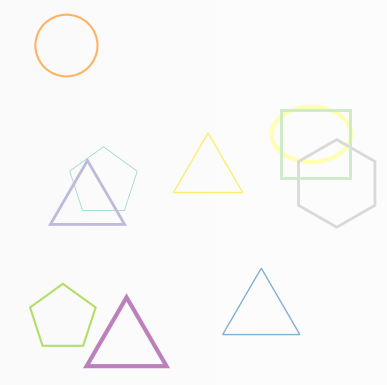[{"shape": "pentagon", "thickness": 0.5, "radius": 0.46, "center": [0.267, 0.527]}, {"shape": "oval", "thickness": 3, "radius": 0.51, "center": [0.803, 0.651]}, {"shape": "triangle", "thickness": 2, "radius": 0.55, "center": [0.226, 0.472]}, {"shape": "triangle", "thickness": 1, "radius": 0.57, "center": [0.674, 0.188]}, {"shape": "circle", "thickness": 1.5, "radius": 0.4, "center": [0.171, 0.882]}, {"shape": "pentagon", "thickness": 1.5, "radius": 0.45, "center": [0.162, 0.174]}, {"shape": "hexagon", "thickness": 2, "radius": 0.57, "center": [0.869, 0.524]}, {"shape": "triangle", "thickness": 3, "radius": 0.6, "center": [0.327, 0.108]}, {"shape": "square", "thickness": 2, "radius": 0.45, "center": [0.814, 0.626]}, {"shape": "triangle", "thickness": 1, "radius": 0.52, "center": [0.537, 0.552]}]